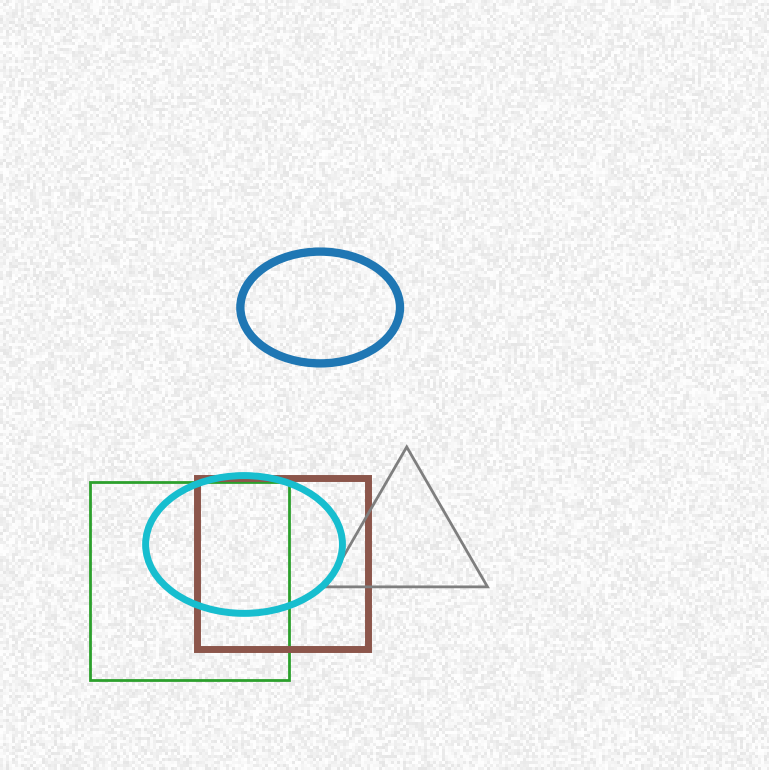[{"shape": "oval", "thickness": 3, "radius": 0.52, "center": [0.416, 0.601]}, {"shape": "square", "thickness": 1, "radius": 0.64, "center": [0.246, 0.245]}, {"shape": "square", "thickness": 2.5, "radius": 0.55, "center": [0.366, 0.268]}, {"shape": "triangle", "thickness": 1, "radius": 0.61, "center": [0.528, 0.298]}, {"shape": "oval", "thickness": 2.5, "radius": 0.64, "center": [0.317, 0.293]}]